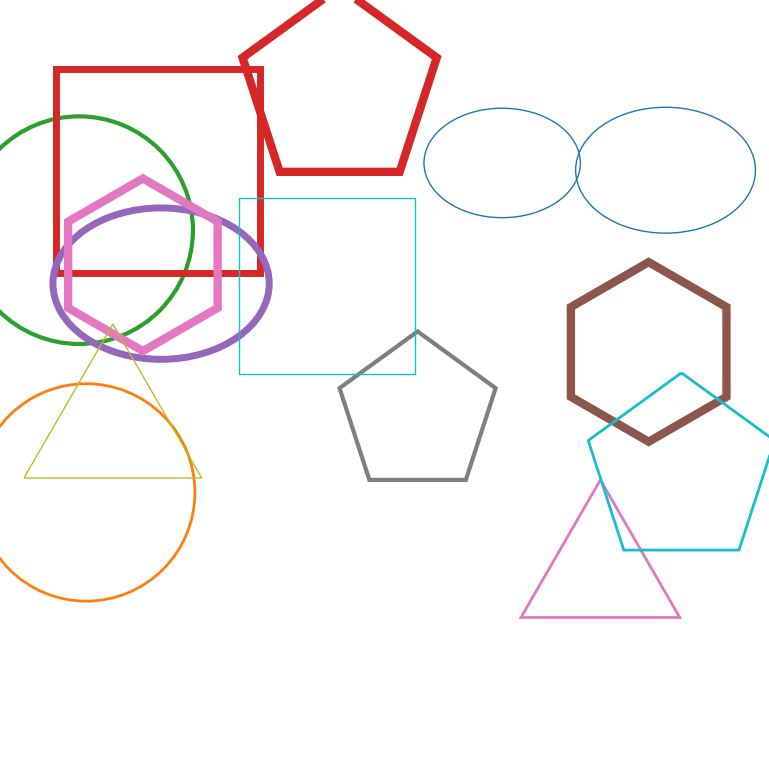[{"shape": "oval", "thickness": 0.5, "radius": 0.58, "center": [0.864, 0.779]}, {"shape": "oval", "thickness": 0.5, "radius": 0.51, "center": [0.652, 0.788]}, {"shape": "circle", "thickness": 1, "radius": 0.71, "center": [0.112, 0.36]}, {"shape": "circle", "thickness": 1.5, "radius": 0.74, "center": [0.103, 0.701]}, {"shape": "square", "thickness": 2.5, "radius": 0.66, "center": [0.205, 0.778]}, {"shape": "pentagon", "thickness": 3, "radius": 0.66, "center": [0.441, 0.884]}, {"shape": "oval", "thickness": 2.5, "radius": 0.7, "center": [0.209, 0.632]}, {"shape": "hexagon", "thickness": 3, "radius": 0.58, "center": [0.842, 0.543]}, {"shape": "hexagon", "thickness": 3, "radius": 0.56, "center": [0.186, 0.656]}, {"shape": "triangle", "thickness": 1, "radius": 0.6, "center": [0.78, 0.258]}, {"shape": "pentagon", "thickness": 1.5, "radius": 0.53, "center": [0.542, 0.463]}, {"shape": "triangle", "thickness": 0.5, "radius": 0.67, "center": [0.147, 0.446]}, {"shape": "square", "thickness": 0.5, "radius": 0.57, "center": [0.425, 0.629]}, {"shape": "pentagon", "thickness": 1, "radius": 0.64, "center": [0.885, 0.389]}]